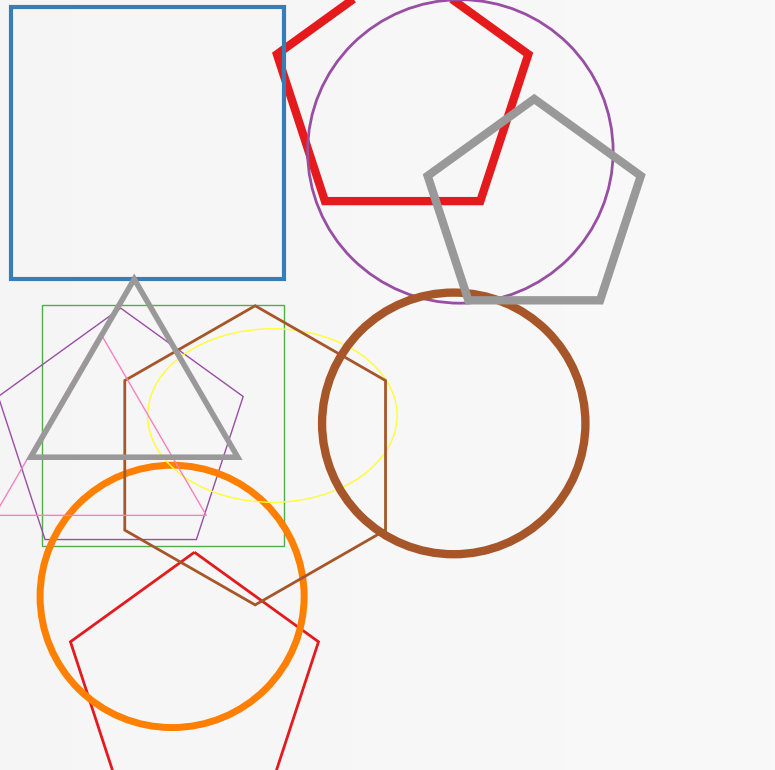[{"shape": "pentagon", "thickness": 1, "radius": 0.84, "center": [0.251, 0.115]}, {"shape": "pentagon", "thickness": 3, "radius": 0.85, "center": [0.52, 0.877]}, {"shape": "square", "thickness": 1.5, "radius": 0.88, "center": [0.19, 0.814]}, {"shape": "square", "thickness": 0.5, "radius": 0.78, "center": [0.21, 0.448]}, {"shape": "pentagon", "thickness": 0.5, "radius": 0.83, "center": [0.156, 0.434]}, {"shape": "circle", "thickness": 1, "radius": 0.99, "center": [0.594, 0.803]}, {"shape": "circle", "thickness": 2.5, "radius": 0.85, "center": [0.222, 0.225]}, {"shape": "oval", "thickness": 0.5, "radius": 0.8, "center": [0.351, 0.46]}, {"shape": "circle", "thickness": 3, "radius": 0.85, "center": [0.585, 0.45]}, {"shape": "hexagon", "thickness": 1, "radius": 0.97, "center": [0.329, 0.409]}, {"shape": "triangle", "thickness": 0.5, "radius": 0.79, "center": [0.13, 0.41]}, {"shape": "pentagon", "thickness": 3, "radius": 0.72, "center": [0.689, 0.727]}, {"shape": "triangle", "thickness": 2, "radius": 0.77, "center": [0.173, 0.483]}]